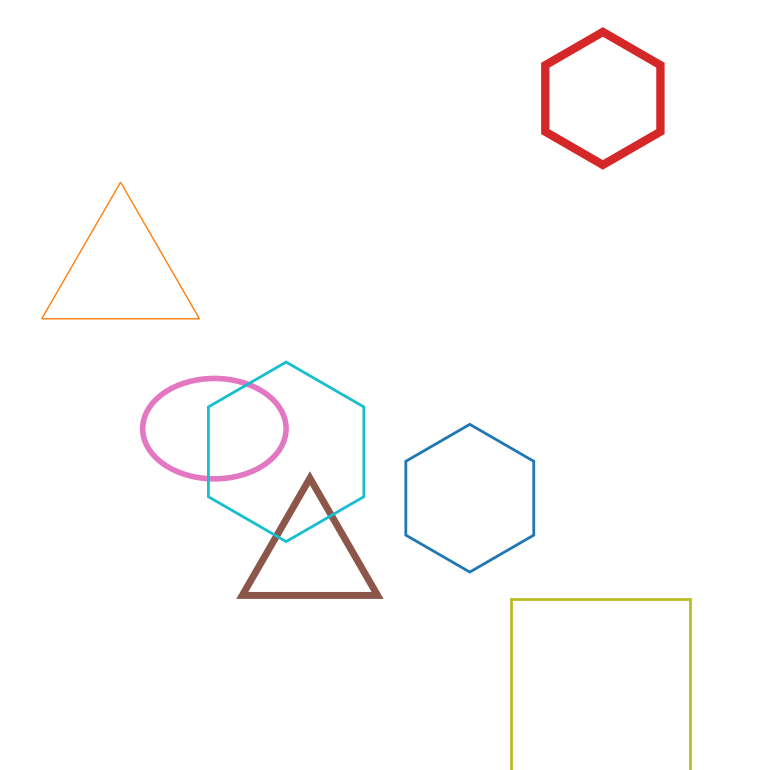[{"shape": "hexagon", "thickness": 1, "radius": 0.48, "center": [0.61, 0.353]}, {"shape": "triangle", "thickness": 0.5, "radius": 0.59, "center": [0.157, 0.645]}, {"shape": "hexagon", "thickness": 3, "radius": 0.43, "center": [0.783, 0.872]}, {"shape": "triangle", "thickness": 2.5, "radius": 0.51, "center": [0.402, 0.277]}, {"shape": "oval", "thickness": 2, "radius": 0.47, "center": [0.278, 0.443]}, {"shape": "square", "thickness": 1, "radius": 0.58, "center": [0.78, 0.105]}, {"shape": "hexagon", "thickness": 1, "radius": 0.58, "center": [0.372, 0.413]}]